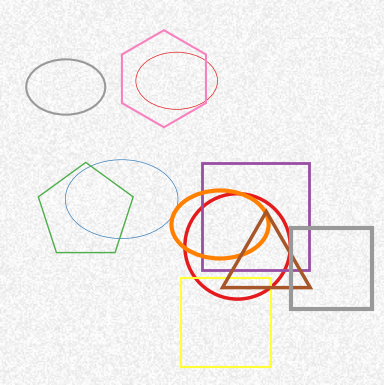[{"shape": "oval", "thickness": 0.5, "radius": 0.53, "center": [0.459, 0.79]}, {"shape": "circle", "thickness": 2.5, "radius": 0.68, "center": [0.617, 0.36]}, {"shape": "oval", "thickness": 0.5, "radius": 0.73, "center": [0.316, 0.483]}, {"shape": "pentagon", "thickness": 1, "radius": 0.65, "center": [0.223, 0.449]}, {"shape": "square", "thickness": 2, "radius": 0.7, "center": [0.663, 0.438]}, {"shape": "oval", "thickness": 3, "radius": 0.63, "center": [0.572, 0.417]}, {"shape": "square", "thickness": 1.5, "radius": 0.58, "center": [0.587, 0.163]}, {"shape": "triangle", "thickness": 2.5, "radius": 0.66, "center": [0.692, 0.319]}, {"shape": "hexagon", "thickness": 1.5, "radius": 0.63, "center": [0.426, 0.795]}, {"shape": "square", "thickness": 3, "radius": 0.52, "center": [0.861, 0.303]}, {"shape": "oval", "thickness": 1.5, "radius": 0.51, "center": [0.171, 0.774]}]